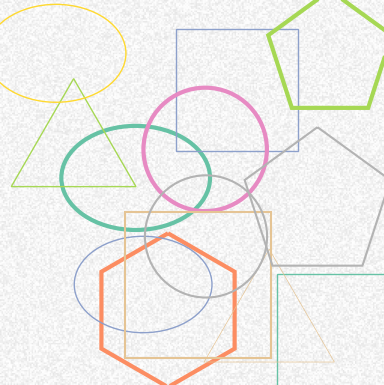[{"shape": "oval", "thickness": 3, "radius": 0.97, "center": [0.352, 0.538]}, {"shape": "square", "thickness": 1, "radius": 0.82, "center": [0.883, 0.124]}, {"shape": "hexagon", "thickness": 3, "radius": 1.0, "center": [0.436, 0.194]}, {"shape": "oval", "thickness": 1, "radius": 0.89, "center": [0.372, 0.261]}, {"shape": "square", "thickness": 1, "radius": 0.79, "center": [0.615, 0.767]}, {"shape": "circle", "thickness": 3, "radius": 0.8, "center": [0.533, 0.612]}, {"shape": "pentagon", "thickness": 3, "radius": 0.84, "center": [0.857, 0.856]}, {"shape": "triangle", "thickness": 1, "radius": 0.94, "center": [0.191, 0.609]}, {"shape": "oval", "thickness": 1, "radius": 0.91, "center": [0.145, 0.862]}, {"shape": "square", "thickness": 1.5, "radius": 0.95, "center": [0.515, 0.259]}, {"shape": "triangle", "thickness": 0.5, "radius": 0.98, "center": [0.699, 0.157]}, {"shape": "circle", "thickness": 1.5, "radius": 0.79, "center": [0.535, 0.386]}, {"shape": "pentagon", "thickness": 1.5, "radius": 0.99, "center": [0.825, 0.471]}]